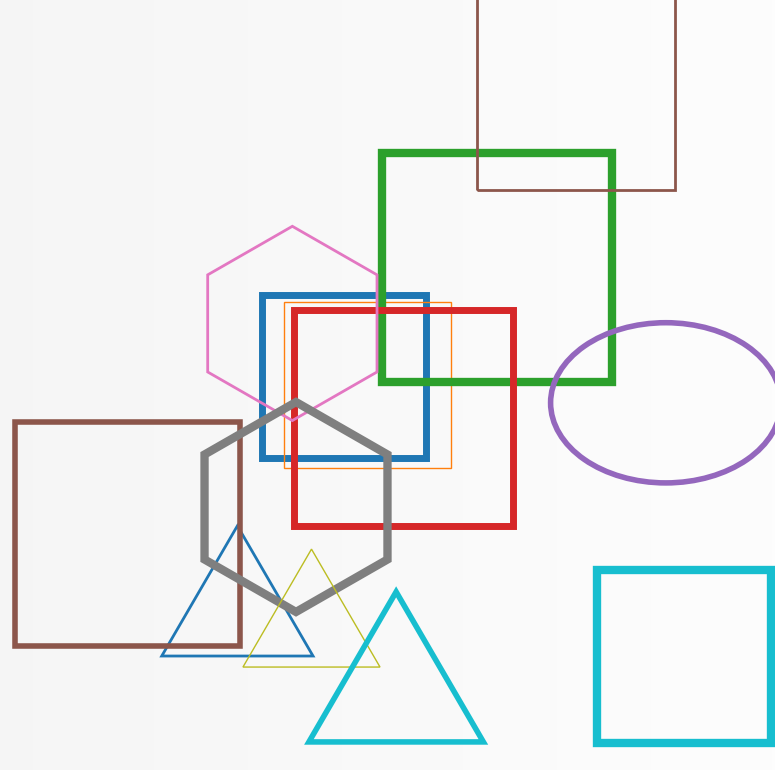[{"shape": "square", "thickness": 2.5, "radius": 0.53, "center": [0.443, 0.511]}, {"shape": "triangle", "thickness": 1, "radius": 0.56, "center": [0.306, 0.204]}, {"shape": "square", "thickness": 0.5, "radius": 0.54, "center": [0.474, 0.5]}, {"shape": "square", "thickness": 3, "radius": 0.74, "center": [0.641, 0.653]}, {"shape": "square", "thickness": 2.5, "radius": 0.7, "center": [0.521, 0.457]}, {"shape": "oval", "thickness": 2, "radius": 0.74, "center": [0.859, 0.477]}, {"shape": "square", "thickness": 2, "radius": 0.73, "center": [0.164, 0.307]}, {"shape": "square", "thickness": 1, "radius": 0.64, "center": [0.743, 0.881]}, {"shape": "hexagon", "thickness": 1, "radius": 0.63, "center": [0.377, 0.58]}, {"shape": "hexagon", "thickness": 3, "radius": 0.68, "center": [0.382, 0.342]}, {"shape": "triangle", "thickness": 0.5, "radius": 0.51, "center": [0.402, 0.185]}, {"shape": "square", "thickness": 3, "radius": 0.56, "center": [0.883, 0.147]}, {"shape": "triangle", "thickness": 2, "radius": 0.65, "center": [0.511, 0.101]}]